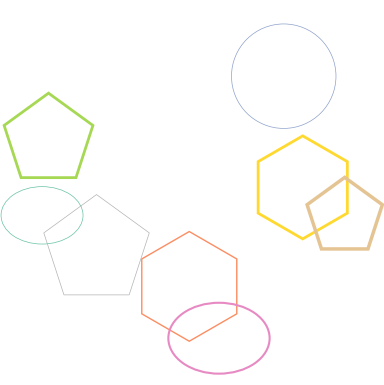[{"shape": "oval", "thickness": 0.5, "radius": 0.53, "center": [0.109, 0.441]}, {"shape": "hexagon", "thickness": 1, "radius": 0.71, "center": [0.492, 0.256]}, {"shape": "circle", "thickness": 0.5, "radius": 0.68, "center": [0.737, 0.802]}, {"shape": "oval", "thickness": 1.5, "radius": 0.66, "center": [0.569, 0.122]}, {"shape": "pentagon", "thickness": 2, "radius": 0.61, "center": [0.126, 0.637]}, {"shape": "hexagon", "thickness": 2, "radius": 0.67, "center": [0.786, 0.513]}, {"shape": "pentagon", "thickness": 2.5, "radius": 0.51, "center": [0.895, 0.437]}, {"shape": "pentagon", "thickness": 0.5, "radius": 0.72, "center": [0.251, 0.351]}]